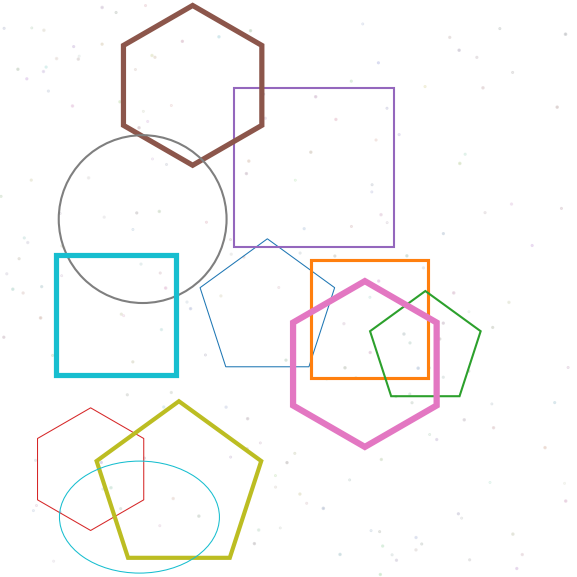[{"shape": "pentagon", "thickness": 0.5, "radius": 0.61, "center": [0.463, 0.463]}, {"shape": "square", "thickness": 1.5, "radius": 0.51, "center": [0.64, 0.446]}, {"shape": "pentagon", "thickness": 1, "radius": 0.5, "center": [0.737, 0.395]}, {"shape": "hexagon", "thickness": 0.5, "radius": 0.53, "center": [0.157, 0.187]}, {"shape": "square", "thickness": 1, "radius": 0.69, "center": [0.543, 0.709]}, {"shape": "hexagon", "thickness": 2.5, "radius": 0.69, "center": [0.334, 0.851]}, {"shape": "hexagon", "thickness": 3, "radius": 0.72, "center": [0.632, 0.369]}, {"shape": "circle", "thickness": 1, "radius": 0.73, "center": [0.247, 0.62]}, {"shape": "pentagon", "thickness": 2, "radius": 0.75, "center": [0.31, 0.154]}, {"shape": "oval", "thickness": 0.5, "radius": 0.69, "center": [0.241, 0.104]}, {"shape": "square", "thickness": 2.5, "radius": 0.52, "center": [0.202, 0.453]}]